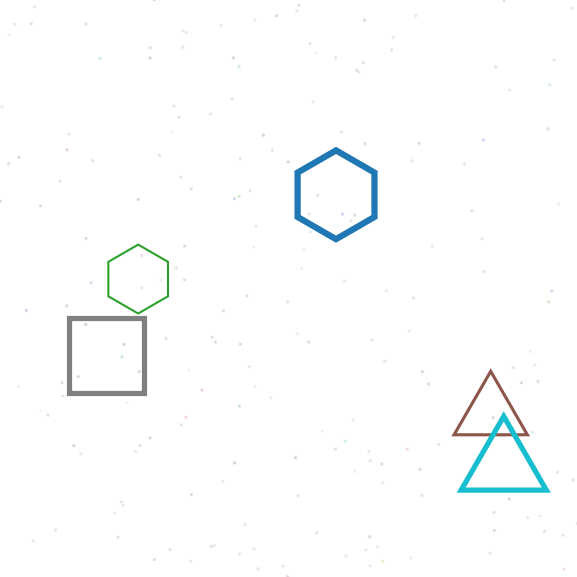[{"shape": "hexagon", "thickness": 3, "radius": 0.38, "center": [0.582, 0.662]}, {"shape": "hexagon", "thickness": 1, "radius": 0.3, "center": [0.239, 0.516]}, {"shape": "triangle", "thickness": 1.5, "radius": 0.37, "center": [0.85, 0.283]}, {"shape": "square", "thickness": 2.5, "radius": 0.33, "center": [0.184, 0.383]}, {"shape": "triangle", "thickness": 2.5, "radius": 0.43, "center": [0.872, 0.193]}]